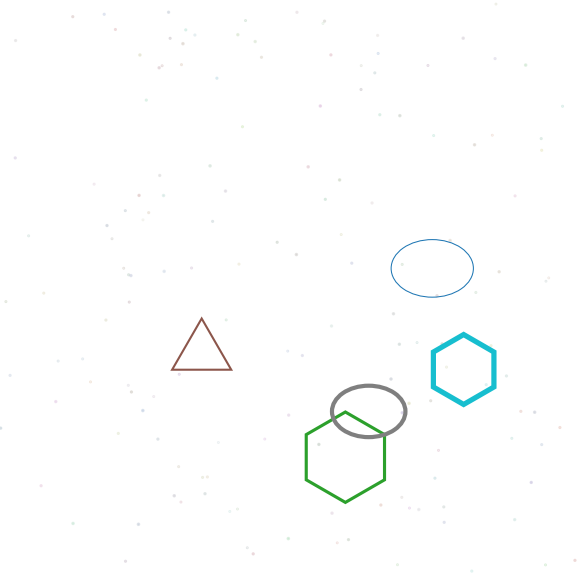[{"shape": "oval", "thickness": 0.5, "radius": 0.36, "center": [0.749, 0.534]}, {"shape": "hexagon", "thickness": 1.5, "radius": 0.39, "center": [0.598, 0.207]}, {"shape": "triangle", "thickness": 1, "radius": 0.3, "center": [0.349, 0.388]}, {"shape": "oval", "thickness": 2, "radius": 0.32, "center": [0.638, 0.287]}, {"shape": "hexagon", "thickness": 2.5, "radius": 0.3, "center": [0.803, 0.359]}]